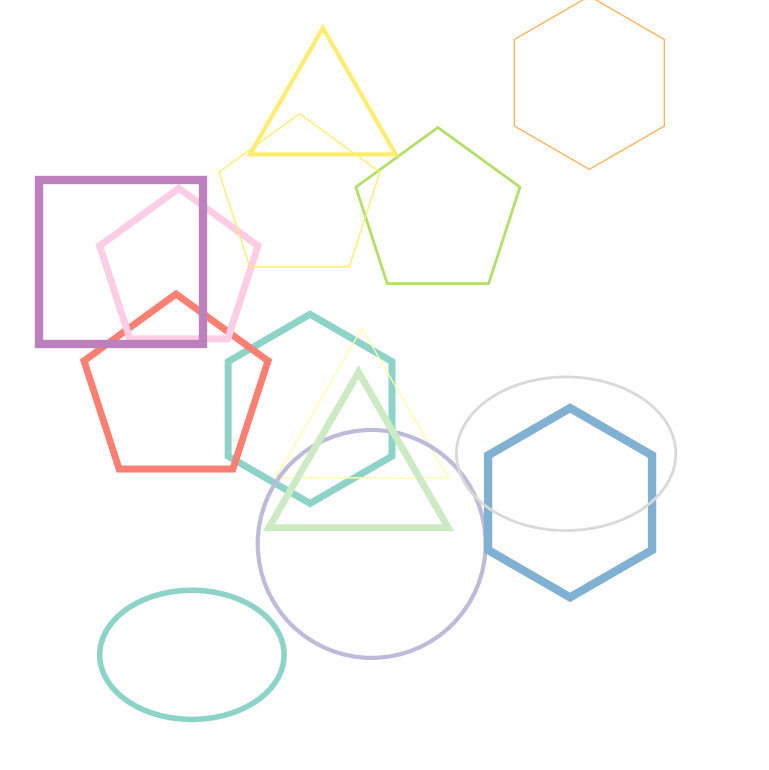[{"shape": "oval", "thickness": 2, "radius": 0.6, "center": [0.249, 0.15]}, {"shape": "hexagon", "thickness": 2.5, "radius": 0.61, "center": [0.403, 0.469]}, {"shape": "triangle", "thickness": 0.5, "radius": 0.65, "center": [0.47, 0.444]}, {"shape": "circle", "thickness": 1.5, "radius": 0.74, "center": [0.483, 0.294]}, {"shape": "pentagon", "thickness": 2.5, "radius": 0.63, "center": [0.229, 0.493]}, {"shape": "hexagon", "thickness": 3, "radius": 0.61, "center": [0.74, 0.347]}, {"shape": "hexagon", "thickness": 0.5, "radius": 0.56, "center": [0.765, 0.893]}, {"shape": "pentagon", "thickness": 1, "radius": 0.56, "center": [0.569, 0.722]}, {"shape": "pentagon", "thickness": 2.5, "radius": 0.54, "center": [0.232, 0.647]}, {"shape": "oval", "thickness": 1, "radius": 0.71, "center": [0.735, 0.411]}, {"shape": "square", "thickness": 3, "radius": 0.53, "center": [0.157, 0.659]}, {"shape": "triangle", "thickness": 2.5, "radius": 0.67, "center": [0.466, 0.382]}, {"shape": "triangle", "thickness": 1.5, "radius": 0.55, "center": [0.419, 0.854]}, {"shape": "pentagon", "thickness": 0.5, "radius": 0.55, "center": [0.389, 0.742]}]